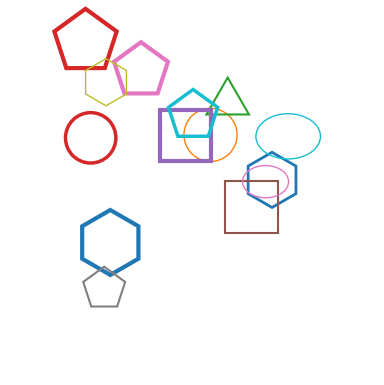[{"shape": "hexagon", "thickness": 2, "radius": 0.36, "center": [0.707, 0.533]}, {"shape": "hexagon", "thickness": 3, "radius": 0.42, "center": [0.286, 0.37]}, {"shape": "circle", "thickness": 1, "radius": 0.35, "center": [0.547, 0.65]}, {"shape": "triangle", "thickness": 1.5, "radius": 0.32, "center": [0.591, 0.735]}, {"shape": "circle", "thickness": 2.5, "radius": 0.33, "center": [0.236, 0.642]}, {"shape": "pentagon", "thickness": 3, "radius": 0.43, "center": [0.222, 0.892]}, {"shape": "square", "thickness": 3, "radius": 0.33, "center": [0.482, 0.648]}, {"shape": "square", "thickness": 1.5, "radius": 0.34, "center": [0.653, 0.463]}, {"shape": "pentagon", "thickness": 3, "radius": 0.37, "center": [0.366, 0.817]}, {"shape": "oval", "thickness": 1, "radius": 0.3, "center": [0.69, 0.528]}, {"shape": "pentagon", "thickness": 1.5, "radius": 0.29, "center": [0.271, 0.25]}, {"shape": "hexagon", "thickness": 1, "radius": 0.31, "center": [0.275, 0.786]}, {"shape": "oval", "thickness": 1, "radius": 0.42, "center": [0.749, 0.646]}, {"shape": "pentagon", "thickness": 2.5, "radius": 0.34, "center": [0.502, 0.7]}]